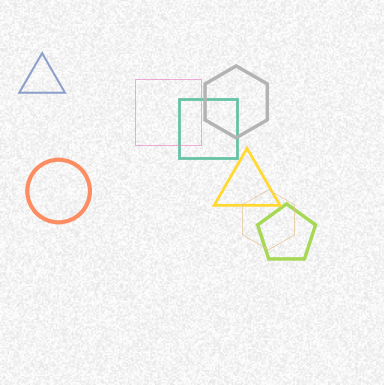[{"shape": "square", "thickness": 2, "radius": 0.38, "center": [0.541, 0.666]}, {"shape": "circle", "thickness": 3, "radius": 0.41, "center": [0.152, 0.504]}, {"shape": "triangle", "thickness": 1.5, "radius": 0.34, "center": [0.109, 0.793]}, {"shape": "square", "thickness": 0.5, "radius": 0.43, "center": [0.437, 0.71]}, {"shape": "pentagon", "thickness": 2.5, "radius": 0.4, "center": [0.744, 0.391]}, {"shape": "triangle", "thickness": 2, "radius": 0.49, "center": [0.642, 0.516]}, {"shape": "hexagon", "thickness": 0.5, "radius": 0.39, "center": [0.697, 0.429]}, {"shape": "hexagon", "thickness": 2.5, "radius": 0.47, "center": [0.613, 0.735]}]